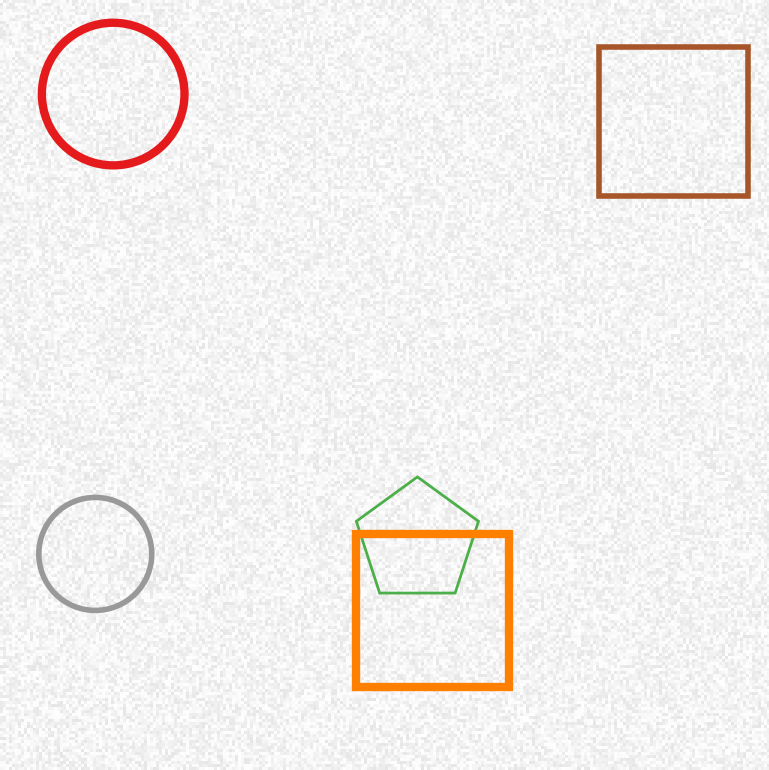[{"shape": "circle", "thickness": 3, "radius": 0.46, "center": [0.147, 0.878]}, {"shape": "pentagon", "thickness": 1, "radius": 0.42, "center": [0.542, 0.297]}, {"shape": "square", "thickness": 3, "radius": 0.5, "center": [0.562, 0.207]}, {"shape": "square", "thickness": 2, "radius": 0.48, "center": [0.874, 0.842]}, {"shape": "circle", "thickness": 2, "radius": 0.37, "center": [0.124, 0.281]}]